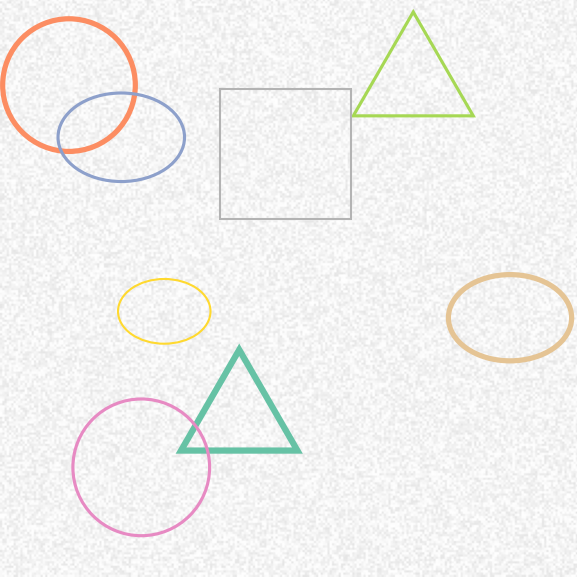[{"shape": "triangle", "thickness": 3, "radius": 0.58, "center": [0.414, 0.277]}, {"shape": "circle", "thickness": 2.5, "radius": 0.57, "center": [0.119, 0.852]}, {"shape": "oval", "thickness": 1.5, "radius": 0.55, "center": [0.21, 0.761]}, {"shape": "circle", "thickness": 1.5, "radius": 0.59, "center": [0.245, 0.19]}, {"shape": "triangle", "thickness": 1.5, "radius": 0.6, "center": [0.716, 0.858]}, {"shape": "oval", "thickness": 1, "radius": 0.4, "center": [0.284, 0.46]}, {"shape": "oval", "thickness": 2.5, "radius": 0.53, "center": [0.883, 0.449]}, {"shape": "square", "thickness": 1, "radius": 0.57, "center": [0.495, 0.733]}]